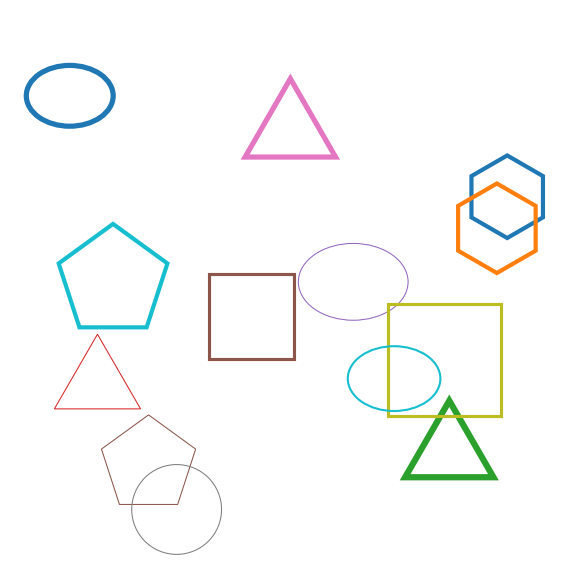[{"shape": "hexagon", "thickness": 2, "radius": 0.36, "center": [0.878, 0.658]}, {"shape": "oval", "thickness": 2.5, "radius": 0.38, "center": [0.121, 0.833]}, {"shape": "hexagon", "thickness": 2, "radius": 0.39, "center": [0.86, 0.604]}, {"shape": "triangle", "thickness": 3, "radius": 0.44, "center": [0.778, 0.217]}, {"shape": "triangle", "thickness": 0.5, "radius": 0.43, "center": [0.169, 0.334]}, {"shape": "oval", "thickness": 0.5, "radius": 0.48, "center": [0.612, 0.511]}, {"shape": "pentagon", "thickness": 0.5, "radius": 0.43, "center": [0.257, 0.195]}, {"shape": "square", "thickness": 1.5, "radius": 0.37, "center": [0.435, 0.451]}, {"shape": "triangle", "thickness": 2.5, "radius": 0.45, "center": [0.503, 0.772]}, {"shape": "circle", "thickness": 0.5, "radius": 0.39, "center": [0.306, 0.117]}, {"shape": "square", "thickness": 1.5, "radius": 0.49, "center": [0.769, 0.376]}, {"shape": "pentagon", "thickness": 2, "radius": 0.49, "center": [0.196, 0.512]}, {"shape": "oval", "thickness": 1, "radius": 0.4, "center": [0.682, 0.344]}]